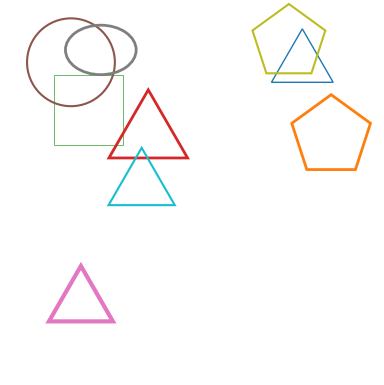[{"shape": "triangle", "thickness": 1, "radius": 0.46, "center": [0.785, 0.833]}, {"shape": "pentagon", "thickness": 2, "radius": 0.54, "center": [0.86, 0.647]}, {"shape": "square", "thickness": 0.5, "radius": 0.45, "center": [0.23, 0.714]}, {"shape": "triangle", "thickness": 2, "radius": 0.59, "center": [0.385, 0.649]}, {"shape": "circle", "thickness": 1.5, "radius": 0.57, "center": [0.184, 0.838]}, {"shape": "triangle", "thickness": 3, "radius": 0.48, "center": [0.21, 0.213]}, {"shape": "oval", "thickness": 2, "radius": 0.46, "center": [0.262, 0.87]}, {"shape": "pentagon", "thickness": 1.5, "radius": 0.5, "center": [0.75, 0.89]}, {"shape": "triangle", "thickness": 1.5, "radius": 0.5, "center": [0.368, 0.517]}]